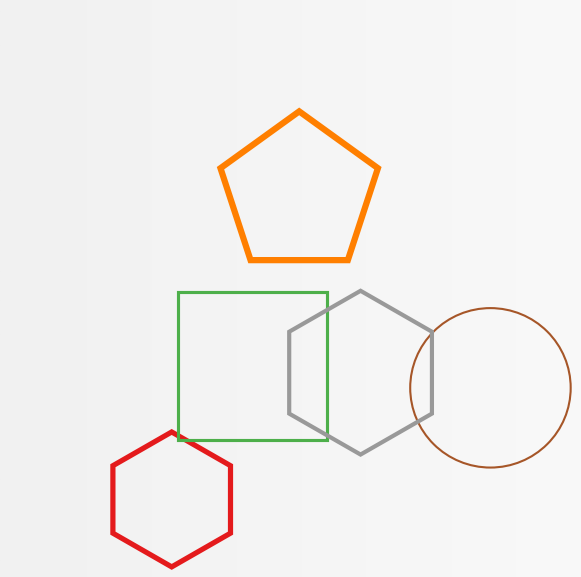[{"shape": "hexagon", "thickness": 2.5, "radius": 0.58, "center": [0.295, 0.134]}, {"shape": "square", "thickness": 1.5, "radius": 0.64, "center": [0.435, 0.366]}, {"shape": "pentagon", "thickness": 3, "radius": 0.71, "center": [0.515, 0.664]}, {"shape": "circle", "thickness": 1, "radius": 0.69, "center": [0.844, 0.328]}, {"shape": "hexagon", "thickness": 2, "radius": 0.71, "center": [0.62, 0.354]}]